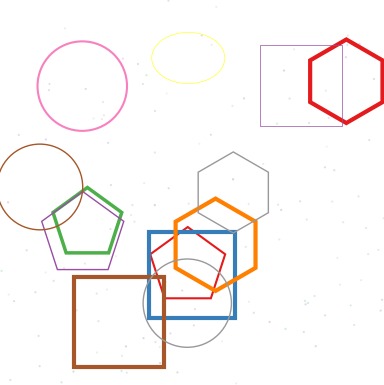[{"shape": "hexagon", "thickness": 3, "radius": 0.54, "center": [0.9, 0.789]}, {"shape": "pentagon", "thickness": 1.5, "radius": 0.51, "center": [0.488, 0.308]}, {"shape": "square", "thickness": 3, "radius": 0.56, "center": [0.499, 0.286]}, {"shape": "pentagon", "thickness": 2.5, "radius": 0.47, "center": [0.227, 0.419]}, {"shape": "pentagon", "thickness": 1, "radius": 0.56, "center": [0.215, 0.39]}, {"shape": "square", "thickness": 0.5, "radius": 0.53, "center": [0.783, 0.778]}, {"shape": "hexagon", "thickness": 3, "radius": 0.6, "center": [0.56, 0.364]}, {"shape": "oval", "thickness": 0.5, "radius": 0.47, "center": [0.489, 0.849]}, {"shape": "circle", "thickness": 1, "radius": 0.56, "center": [0.104, 0.514]}, {"shape": "square", "thickness": 3, "radius": 0.59, "center": [0.309, 0.164]}, {"shape": "circle", "thickness": 1.5, "radius": 0.58, "center": [0.214, 0.776]}, {"shape": "circle", "thickness": 1, "radius": 0.57, "center": [0.486, 0.213]}, {"shape": "hexagon", "thickness": 1, "radius": 0.53, "center": [0.606, 0.5]}]